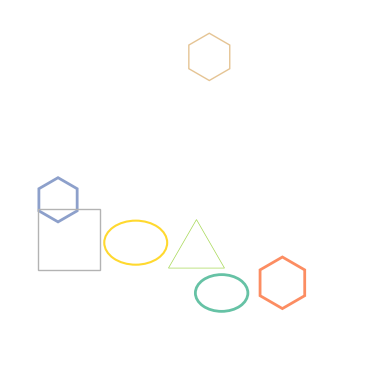[{"shape": "oval", "thickness": 2, "radius": 0.34, "center": [0.576, 0.239]}, {"shape": "hexagon", "thickness": 2, "radius": 0.33, "center": [0.733, 0.265]}, {"shape": "hexagon", "thickness": 2, "radius": 0.29, "center": [0.151, 0.481]}, {"shape": "triangle", "thickness": 0.5, "radius": 0.42, "center": [0.51, 0.346]}, {"shape": "oval", "thickness": 1.5, "radius": 0.41, "center": [0.353, 0.37]}, {"shape": "hexagon", "thickness": 1, "radius": 0.31, "center": [0.544, 0.852]}, {"shape": "square", "thickness": 1, "radius": 0.4, "center": [0.179, 0.378]}]